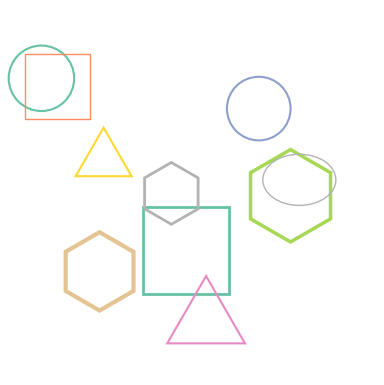[{"shape": "square", "thickness": 2, "radius": 0.56, "center": [0.483, 0.349]}, {"shape": "circle", "thickness": 1.5, "radius": 0.43, "center": [0.108, 0.797]}, {"shape": "square", "thickness": 1, "radius": 0.42, "center": [0.15, 0.776]}, {"shape": "circle", "thickness": 1.5, "radius": 0.41, "center": [0.672, 0.718]}, {"shape": "triangle", "thickness": 1.5, "radius": 0.58, "center": [0.535, 0.166]}, {"shape": "hexagon", "thickness": 2.5, "radius": 0.6, "center": [0.755, 0.492]}, {"shape": "triangle", "thickness": 1.5, "radius": 0.42, "center": [0.269, 0.584]}, {"shape": "hexagon", "thickness": 3, "radius": 0.51, "center": [0.259, 0.295]}, {"shape": "oval", "thickness": 1, "radius": 0.47, "center": [0.777, 0.533]}, {"shape": "hexagon", "thickness": 2, "radius": 0.4, "center": [0.445, 0.498]}]